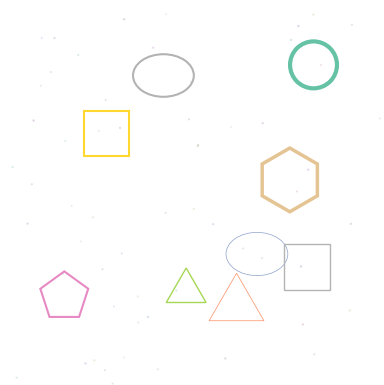[{"shape": "circle", "thickness": 3, "radius": 0.3, "center": [0.814, 0.832]}, {"shape": "triangle", "thickness": 0.5, "radius": 0.41, "center": [0.614, 0.208]}, {"shape": "oval", "thickness": 0.5, "radius": 0.4, "center": [0.667, 0.34]}, {"shape": "pentagon", "thickness": 1.5, "radius": 0.33, "center": [0.167, 0.23]}, {"shape": "triangle", "thickness": 1, "radius": 0.3, "center": [0.484, 0.244]}, {"shape": "square", "thickness": 1.5, "radius": 0.29, "center": [0.276, 0.653]}, {"shape": "hexagon", "thickness": 2.5, "radius": 0.41, "center": [0.753, 0.533]}, {"shape": "oval", "thickness": 1.5, "radius": 0.39, "center": [0.424, 0.804]}, {"shape": "square", "thickness": 1, "radius": 0.3, "center": [0.798, 0.306]}]